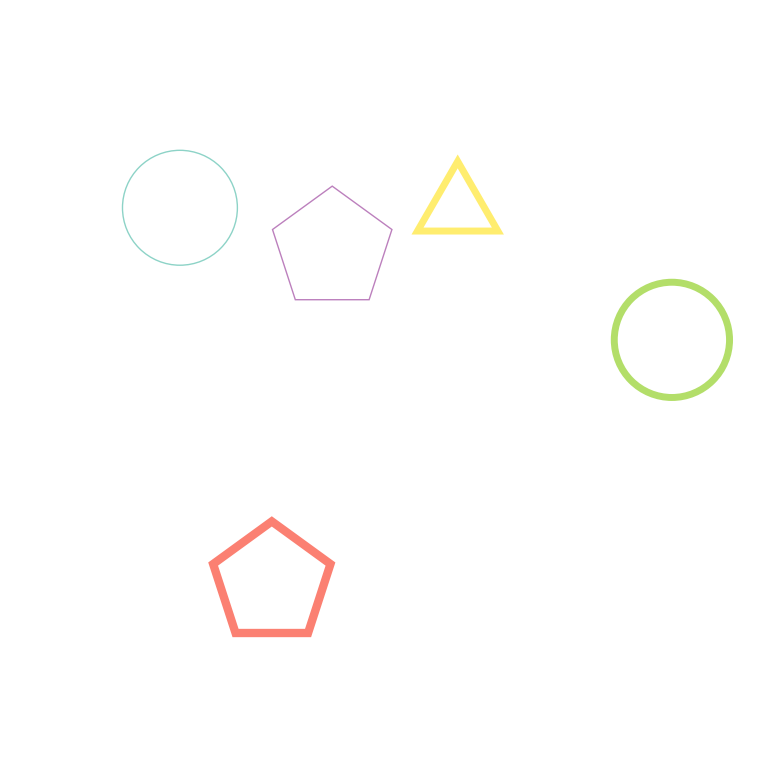[{"shape": "circle", "thickness": 0.5, "radius": 0.37, "center": [0.234, 0.73]}, {"shape": "pentagon", "thickness": 3, "radius": 0.4, "center": [0.353, 0.243]}, {"shape": "circle", "thickness": 2.5, "radius": 0.37, "center": [0.873, 0.559]}, {"shape": "pentagon", "thickness": 0.5, "radius": 0.41, "center": [0.431, 0.677]}, {"shape": "triangle", "thickness": 2.5, "radius": 0.3, "center": [0.594, 0.73]}]